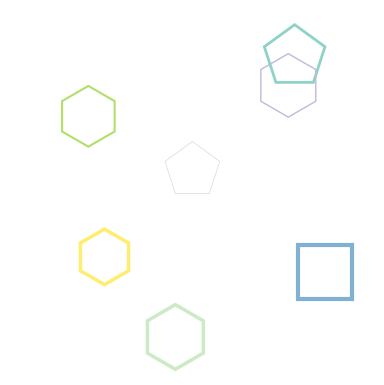[{"shape": "pentagon", "thickness": 2, "radius": 0.41, "center": [0.765, 0.853]}, {"shape": "hexagon", "thickness": 1, "radius": 0.41, "center": [0.749, 0.778]}, {"shape": "square", "thickness": 3, "radius": 0.35, "center": [0.844, 0.294]}, {"shape": "hexagon", "thickness": 1.5, "radius": 0.39, "center": [0.229, 0.698]}, {"shape": "pentagon", "thickness": 0.5, "radius": 0.37, "center": [0.5, 0.558]}, {"shape": "hexagon", "thickness": 2.5, "radius": 0.42, "center": [0.455, 0.125]}, {"shape": "hexagon", "thickness": 2.5, "radius": 0.36, "center": [0.271, 0.333]}]